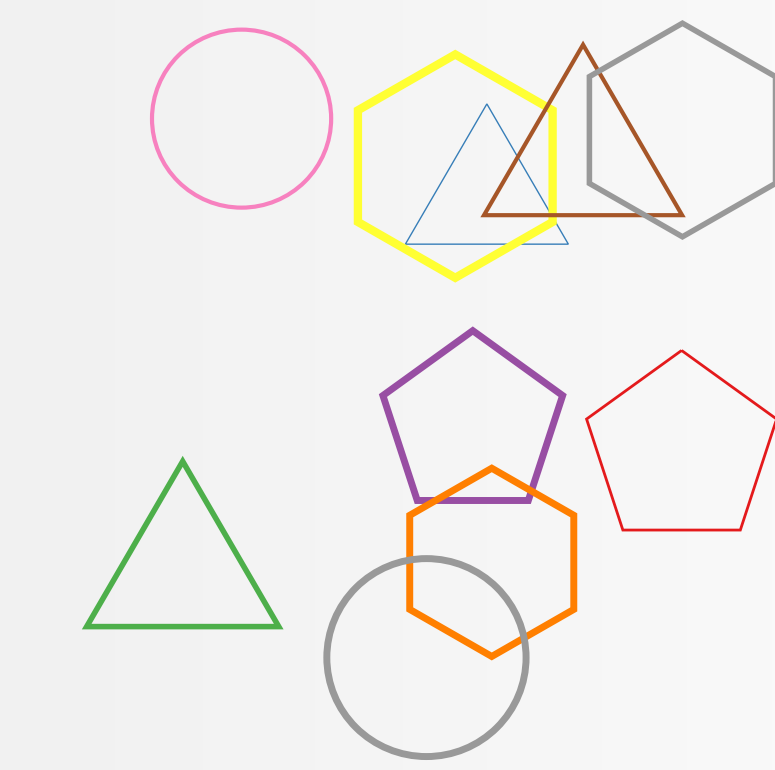[{"shape": "pentagon", "thickness": 1, "radius": 0.64, "center": [0.879, 0.416]}, {"shape": "triangle", "thickness": 0.5, "radius": 0.61, "center": [0.628, 0.744]}, {"shape": "triangle", "thickness": 2, "radius": 0.72, "center": [0.236, 0.258]}, {"shape": "pentagon", "thickness": 2.5, "radius": 0.61, "center": [0.61, 0.449]}, {"shape": "hexagon", "thickness": 2.5, "radius": 0.61, "center": [0.635, 0.27]}, {"shape": "hexagon", "thickness": 3, "radius": 0.73, "center": [0.587, 0.784]}, {"shape": "triangle", "thickness": 1.5, "radius": 0.74, "center": [0.752, 0.794]}, {"shape": "circle", "thickness": 1.5, "radius": 0.58, "center": [0.312, 0.846]}, {"shape": "circle", "thickness": 2.5, "radius": 0.64, "center": [0.55, 0.146]}, {"shape": "hexagon", "thickness": 2, "radius": 0.69, "center": [0.881, 0.831]}]